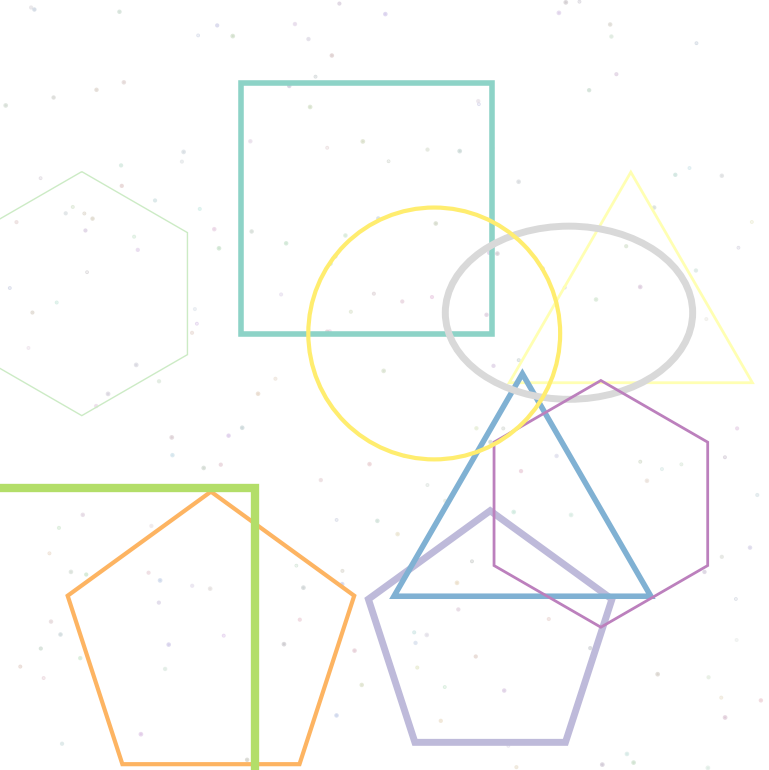[{"shape": "square", "thickness": 2, "radius": 0.82, "center": [0.476, 0.729]}, {"shape": "triangle", "thickness": 1, "radius": 0.91, "center": [0.819, 0.594]}, {"shape": "pentagon", "thickness": 2.5, "radius": 0.83, "center": [0.637, 0.17]}, {"shape": "triangle", "thickness": 2, "radius": 0.96, "center": [0.678, 0.322]}, {"shape": "pentagon", "thickness": 1.5, "radius": 0.98, "center": [0.274, 0.166]}, {"shape": "square", "thickness": 3, "radius": 0.95, "center": [0.142, 0.176]}, {"shape": "oval", "thickness": 2.5, "radius": 0.8, "center": [0.739, 0.594]}, {"shape": "hexagon", "thickness": 1, "radius": 0.8, "center": [0.78, 0.346]}, {"shape": "hexagon", "thickness": 0.5, "radius": 0.79, "center": [0.106, 0.619]}, {"shape": "circle", "thickness": 1.5, "radius": 0.82, "center": [0.564, 0.567]}]